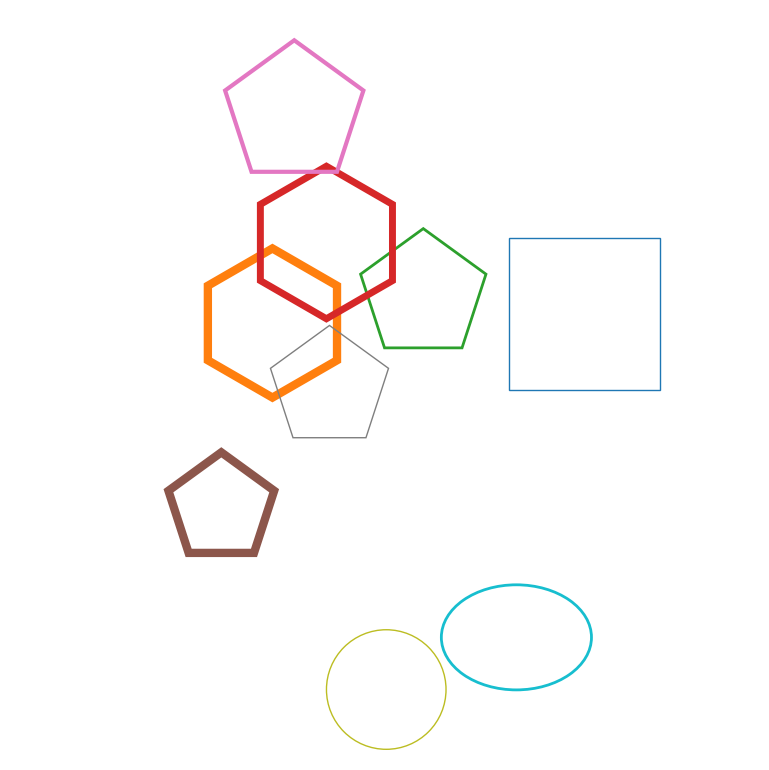[{"shape": "square", "thickness": 0.5, "radius": 0.49, "center": [0.759, 0.592]}, {"shape": "hexagon", "thickness": 3, "radius": 0.48, "center": [0.354, 0.58]}, {"shape": "pentagon", "thickness": 1, "radius": 0.43, "center": [0.55, 0.617]}, {"shape": "hexagon", "thickness": 2.5, "radius": 0.5, "center": [0.424, 0.685]}, {"shape": "pentagon", "thickness": 3, "radius": 0.36, "center": [0.287, 0.34]}, {"shape": "pentagon", "thickness": 1.5, "radius": 0.47, "center": [0.382, 0.853]}, {"shape": "pentagon", "thickness": 0.5, "radius": 0.4, "center": [0.428, 0.497]}, {"shape": "circle", "thickness": 0.5, "radius": 0.39, "center": [0.502, 0.105]}, {"shape": "oval", "thickness": 1, "radius": 0.49, "center": [0.671, 0.172]}]